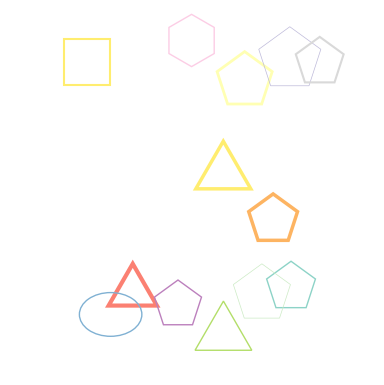[{"shape": "pentagon", "thickness": 1, "radius": 0.33, "center": [0.756, 0.255]}, {"shape": "pentagon", "thickness": 2, "radius": 0.38, "center": [0.635, 0.791]}, {"shape": "pentagon", "thickness": 0.5, "radius": 0.42, "center": [0.753, 0.846]}, {"shape": "triangle", "thickness": 3, "radius": 0.36, "center": [0.345, 0.242]}, {"shape": "oval", "thickness": 1, "radius": 0.41, "center": [0.287, 0.183]}, {"shape": "pentagon", "thickness": 2.5, "radius": 0.33, "center": [0.709, 0.43]}, {"shape": "triangle", "thickness": 1, "radius": 0.43, "center": [0.58, 0.133]}, {"shape": "hexagon", "thickness": 1, "radius": 0.34, "center": [0.498, 0.895]}, {"shape": "pentagon", "thickness": 1.5, "radius": 0.33, "center": [0.83, 0.839]}, {"shape": "pentagon", "thickness": 1, "radius": 0.32, "center": [0.462, 0.208]}, {"shape": "pentagon", "thickness": 0.5, "radius": 0.39, "center": [0.68, 0.237]}, {"shape": "triangle", "thickness": 2.5, "radius": 0.41, "center": [0.58, 0.551]}, {"shape": "square", "thickness": 1.5, "radius": 0.3, "center": [0.226, 0.84]}]